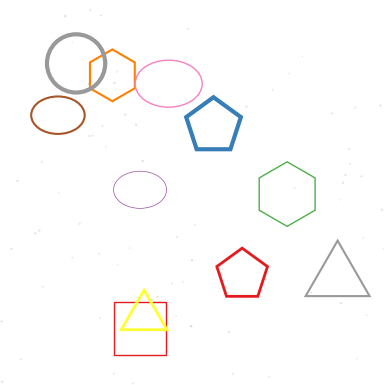[{"shape": "square", "thickness": 1, "radius": 0.34, "center": [0.363, 0.147]}, {"shape": "pentagon", "thickness": 2, "radius": 0.35, "center": [0.629, 0.286]}, {"shape": "pentagon", "thickness": 3, "radius": 0.37, "center": [0.555, 0.673]}, {"shape": "hexagon", "thickness": 1, "radius": 0.42, "center": [0.746, 0.496]}, {"shape": "oval", "thickness": 0.5, "radius": 0.34, "center": [0.364, 0.507]}, {"shape": "hexagon", "thickness": 1.5, "radius": 0.34, "center": [0.292, 0.804]}, {"shape": "triangle", "thickness": 2, "radius": 0.34, "center": [0.374, 0.178]}, {"shape": "oval", "thickness": 1.5, "radius": 0.35, "center": [0.15, 0.701]}, {"shape": "oval", "thickness": 1, "radius": 0.44, "center": [0.438, 0.783]}, {"shape": "circle", "thickness": 3, "radius": 0.38, "center": [0.198, 0.835]}, {"shape": "triangle", "thickness": 1.5, "radius": 0.48, "center": [0.877, 0.279]}]